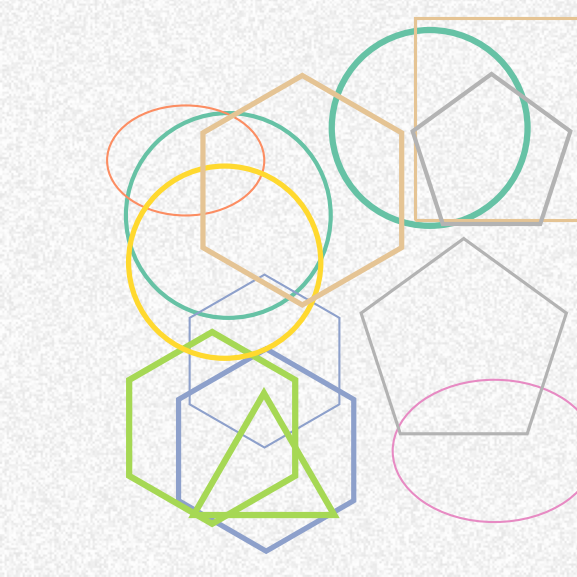[{"shape": "circle", "thickness": 3, "radius": 0.85, "center": [0.744, 0.778]}, {"shape": "circle", "thickness": 2, "radius": 0.89, "center": [0.395, 0.626]}, {"shape": "oval", "thickness": 1, "radius": 0.68, "center": [0.322, 0.721]}, {"shape": "hexagon", "thickness": 1, "radius": 0.75, "center": [0.458, 0.374]}, {"shape": "hexagon", "thickness": 2.5, "radius": 0.88, "center": [0.461, 0.22]}, {"shape": "oval", "thickness": 1, "radius": 0.88, "center": [0.856, 0.218]}, {"shape": "triangle", "thickness": 3, "radius": 0.7, "center": [0.457, 0.178]}, {"shape": "hexagon", "thickness": 3, "radius": 0.83, "center": [0.367, 0.258]}, {"shape": "circle", "thickness": 2.5, "radius": 0.83, "center": [0.389, 0.545]}, {"shape": "square", "thickness": 1.5, "radius": 0.88, "center": [0.893, 0.793]}, {"shape": "hexagon", "thickness": 2.5, "radius": 0.99, "center": [0.523, 0.67]}, {"shape": "pentagon", "thickness": 1.5, "radius": 0.93, "center": [0.803, 0.399]}, {"shape": "pentagon", "thickness": 2, "radius": 0.72, "center": [0.851, 0.727]}]